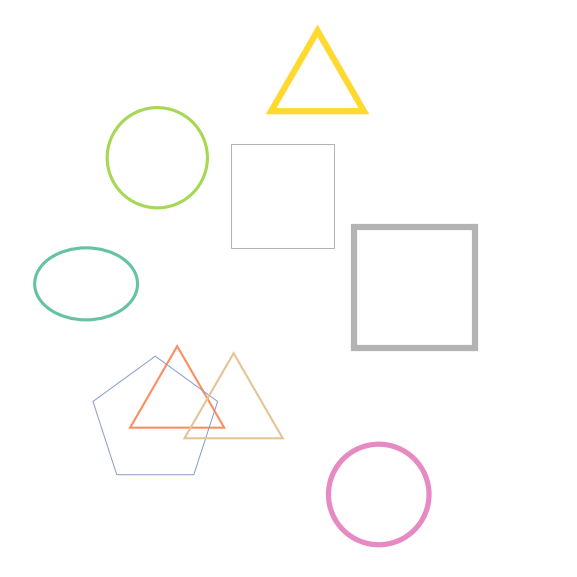[{"shape": "oval", "thickness": 1.5, "radius": 0.45, "center": [0.149, 0.508]}, {"shape": "triangle", "thickness": 1, "radius": 0.47, "center": [0.307, 0.306]}, {"shape": "pentagon", "thickness": 0.5, "radius": 0.57, "center": [0.269, 0.269]}, {"shape": "circle", "thickness": 2.5, "radius": 0.44, "center": [0.656, 0.143]}, {"shape": "circle", "thickness": 1.5, "radius": 0.43, "center": [0.272, 0.726]}, {"shape": "triangle", "thickness": 3, "radius": 0.46, "center": [0.55, 0.853]}, {"shape": "triangle", "thickness": 1, "radius": 0.49, "center": [0.405, 0.289]}, {"shape": "square", "thickness": 0.5, "radius": 0.45, "center": [0.489, 0.66]}, {"shape": "square", "thickness": 3, "radius": 0.52, "center": [0.717, 0.501]}]